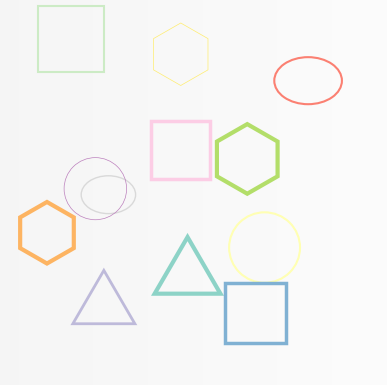[{"shape": "triangle", "thickness": 3, "radius": 0.49, "center": [0.484, 0.286]}, {"shape": "circle", "thickness": 1.5, "radius": 0.46, "center": [0.683, 0.357]}, {"shape": "triangle", "thickness": 2, "radius": 0.46, "center": [0.268, 0.205]}, {"shape": "oval", "thickness": 1.5, "radius": 0.44, "center": [0.795, 0.79]}, {"shape": "square", "thickness": 2.5, "radius": 0.39, "center": [0.66, 0.187]}, {"shape": "hexagon", "thickness": 3, "radius": 0.4, "center": [0.121, 0.395]}, {"shape": "hexagon", "thickness": 3, "radius": 0.45, "center": [0.638, 0.587]}, {"shape": "square", "thickness": 2.5, "radius": 0.38, "center": [0.465, 0.611]}, {"shape": "oval", "thickness": 1, "radius": 0.35, "center": [0.28, 0.494]}, {"shape": "circle", "thickness": 0.5, "radius": 0.4, "center": [0.246, 0.51]}, {"shape": "square", "thickness": 1.5, "radius": 0.42, "center": [0.183, 0.899]}, {"shape": "hexagon", "thickness": 0.5, "radius": 0.41, "center": [0.466, 0.859]}]